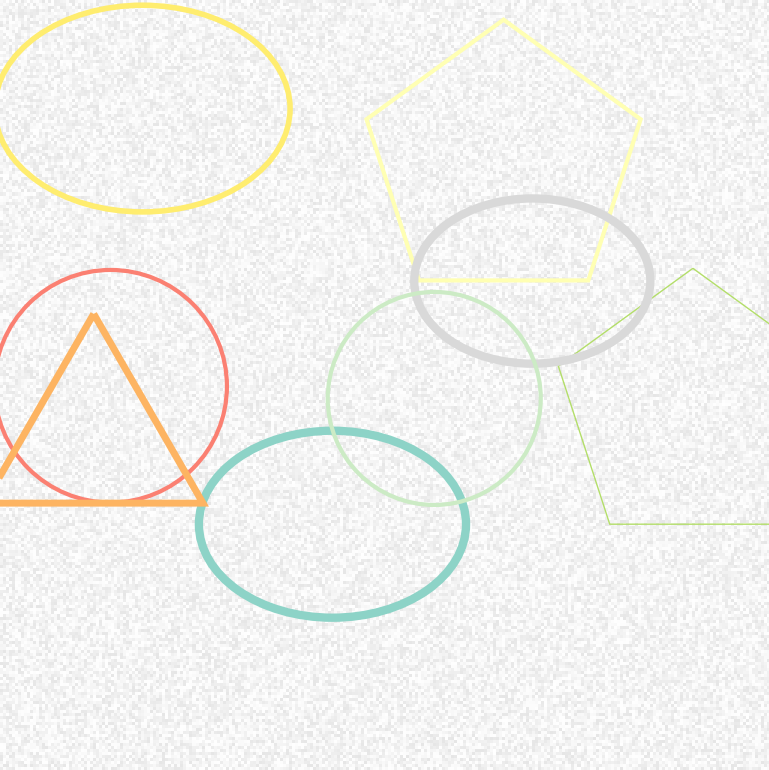[{"shape": "oval", "thickness": 3, "radius": 0.87, "center": [0.432, 0.319]}, {"shape": "pentagon", "thickness": 1.5, "radius": 0.94, "center": [0.654, 0.787]}, {"shape": "circle", "thickness": 1.5, "radius": 0.76, "center": [0.144, 0.498]}, {"shape": "triangle", "thickness": 2.5, "radius": 0.82, "center": [0.122, 0.429]}, {"shape": "pentagon", "thickness": 0.5, "radius": 0.92, "center": [0.9, 0.468]}, {"shape": "oval", "thickness": 3, "radius": 0.77, "center": [0.691, 0.635]}, {"shape": "circle", "thickness": 1.5, "radius": 0.69, "center": [0.564, 0.483]}, {"shape": "oval", "thickness": 2, "radius": 0.96, "center": [0.185, 0.859]}]